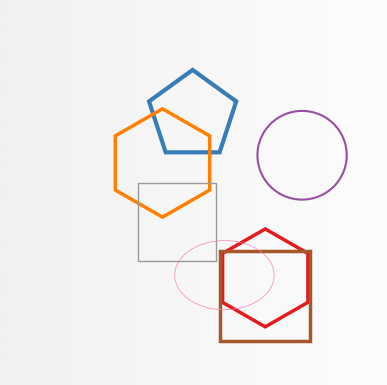[{"shape": "hexagon", "thickness": 2.5, "radius": 0.64, "center": [0.684, 0.278]}, {"shape": "pentagon", "thickness": 3, "radius": 0.59, "center": [0.497, 0.7]}, {"shape": "circle", "thickness": 1.5, "radius": 0.58, "center": [0.78, 0.597]}, {"shape": "hexagon", "thickness": 2.5, "radius": 0.7, "center": [0.419, 0.577]}, {"shape": "square", "thickness": 2.5, "radius": 0.58, "center": [0.684, 0.23]}, {"shape": "oval", "thickness": 0.5, "radius": 0.64, "center": [0.579, 0.285]}, {"shape": "square", "thickness": 1, "radius": 0.51, "center": [0.457, 0.424]}]